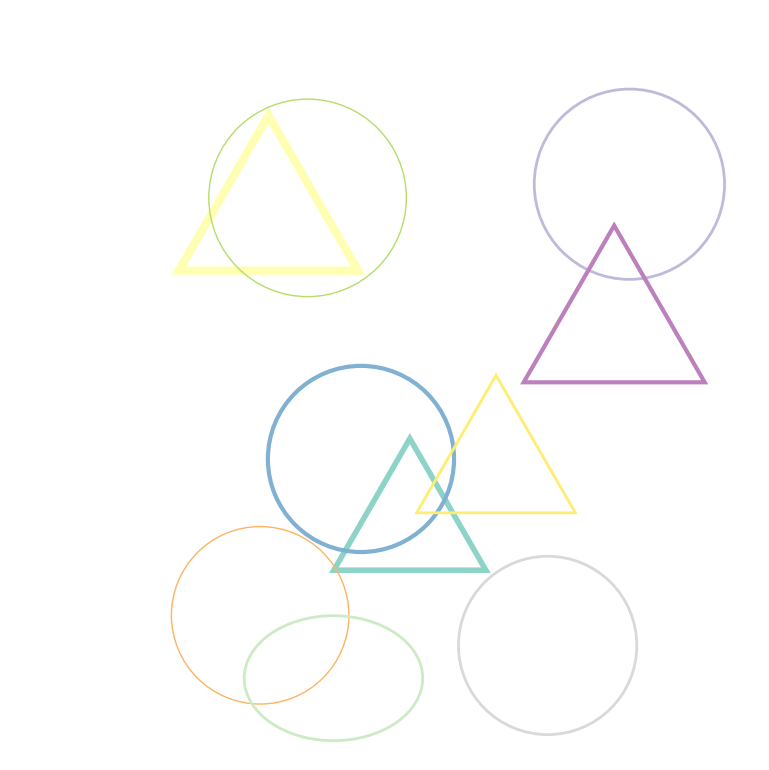[{"shape": "triangle", "thickness": 2, "radius": 0.57, "center": [0.532, 0.316]}, {"shape": "triangle", "thickness": 3, "radius": 0.67, "center": [0.349, 0.716]}, {"shape": "circle", "thickness": 1, "radius": 0.62, "center": [0.817, 0.761]}, {"shape": "circle", "thickness": 1.5, "radius": 0.6, "center": [0.469, 0.404]}, {"shape": "circle", "thickness": 0.5, "radius": 0.58, "center": [0.338, 0.201]}, {"shape": "circle", "thickness": 0.5, "radius": 0.64, "center": [0.399, 0.743]}, {"shape": "circle", "thickness": 1, "radius": 0.58, "center": [0.711, 0.162]}, {"shape": "triangle", "thickness": 1.5, "radius": 0.68, "center": [0.798, 0.571]}, {"shape": "oval", "thickness": 1, "radius": 0.58, "center": [0.433, 0.119]}, {"shape": "triangle", "thickness": 1, "radius": 0.6, "center": [0.644, 0.394]}]